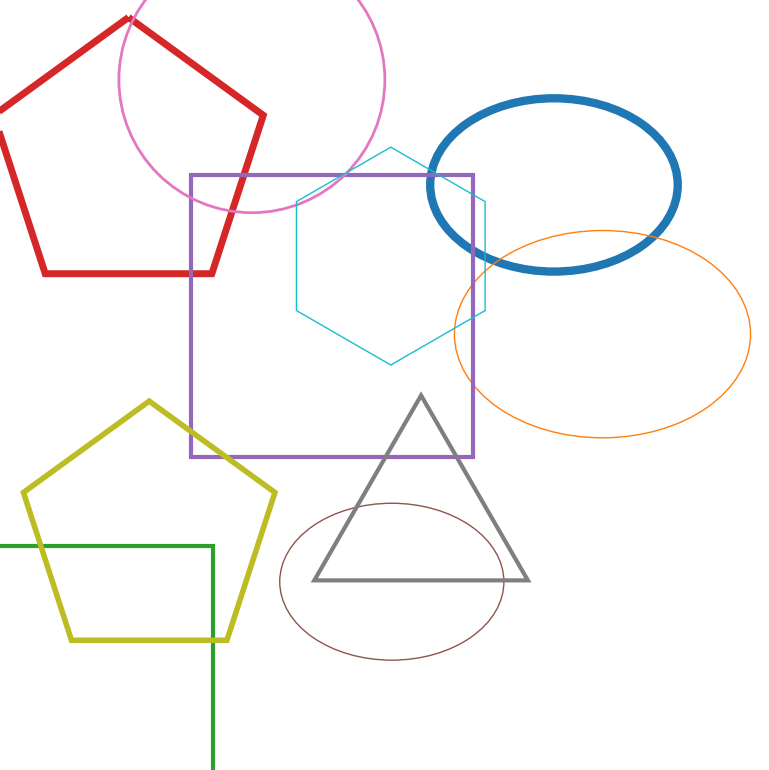[{"shape": "oval", "thickness": 3, "radius": 0.8, "center": [0.719, 0.76]}, {"shape": "oval", "thickness": 0.5, "radius": 0.96, "center": [0.782, 0.566]}, {"shape": "square", "thickness": 1.5, "radius": 0.83, "center": [0.111, 0.125]}, {"shape": "pentagon", "thickness": 2.5, "radius": 0.92, "center": [0.167, 0.793]}, {"shape": "square", "thickness": 1.5, "radius": 0.91, "center": [0.431, 0.59]}, {"shape": "oval", "thickness": 0.5, "radius": 0.73, "center": [0.509, 0.245]}, {"shape": "circle", "thickness": 1, "radius": 0.86, "center": [0.327, 0.896]}, {"shape": "triangle", "thickness": 1.5, "radius": 0.8, "center": [0.547, 0.326]}, {"shape": "pentagon", "thickness": 2, "radius": 0.86, "center": [0.194, 0.307]}, {"shape": "hexagon", "thickness": 0.5, "radius": 0.71, "center": [0.508, 0.667]}]